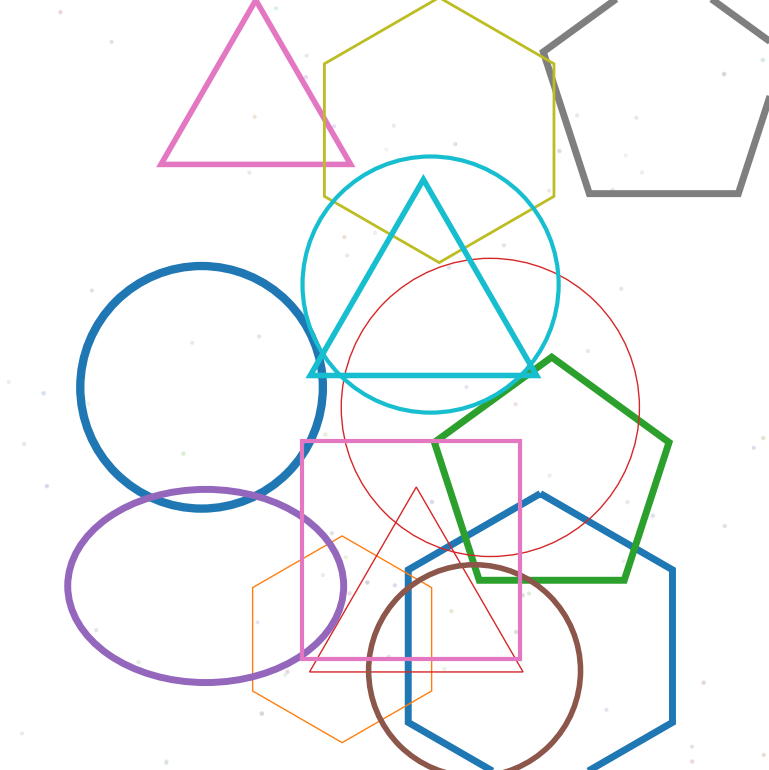[{"shape": "hexagon", "thickness": 2.5, "radius": 0.99, "center": [0.702, 0.161]}, {"shape": "circle", "thickness": 3, "radius": 0.79, "center": [0.262, 0.497]}, {"shape": "hexagon", "thickness": 0.5, "radius": 0.67, "center": [0.444, 0.17]}, {"shape": "pentagon", "thickness": 2.5, "radius": 0.8, "center": [0.717, 0.376]}, {"shape": "triangle", "thickness": 0.5, "radius": 0.8, "center": [0.541, 0.207]}, {"shape": "circle", "thickness": 0.5, "radius": 0.97, "center": [0.637, 0.471]}, {"shape": "oval", "thickness": 2.5, "radius": 0.9, "center": [0.267, 0.239]}, {"shape": "circle", "thickness": 2, "radius": 0.69, "center": [0.616, 0.129]}, {"shape": "square", "thickness": 1.5, "radius": 0.71, "center": [0.534, 0.285]}, {"shape": "triangle", "thickness": 2, "radius": 0.71, "center": [0.332, 0.858]}, {"shape": "pentagon", "thickness": 2.5, "radius": 0.82, "center": [0.862, 0.882]}, {"shape": "hexagon", "thickness": 1, "radius": 0.86, "center": [0.57, 0.831]}, {"shape": "triangle", "thickness": 2, "radius": 0.85, "center": [0.55, 0.597]}, {"shape": "circle", "thickness": 1.5, "radius": 0.83, "center": [0.559, 0.63]}]